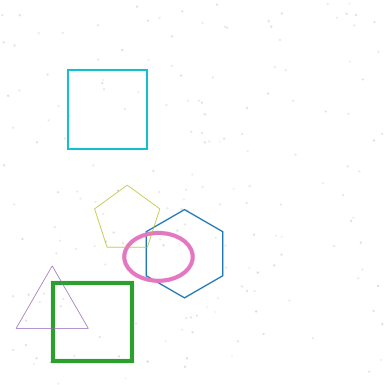[{"shape": "hexagon", "thickness": 1, "radius": 0.57, "center": [0.479, 0.341]}, {"shape": "square", "thickness": 3, "radius": 0.51, "center": [0.24, 0.163]}, {"shape": "triangle", "thickness": 0.5, "radius": 0.54, "center": [0.136, 0.201]}, {"shape": "oval", "thickness": 3, "radius": 0.44, "center": [0.412, 0.333]}, {"shape": "pentagon", "thickness": 0.5, "radius": 0.45, "center": [0.33, 0.43]}, {"shape": "square", "thickness": 1.5, "radius": 0.51, "center": [0.28, 0.716]}]